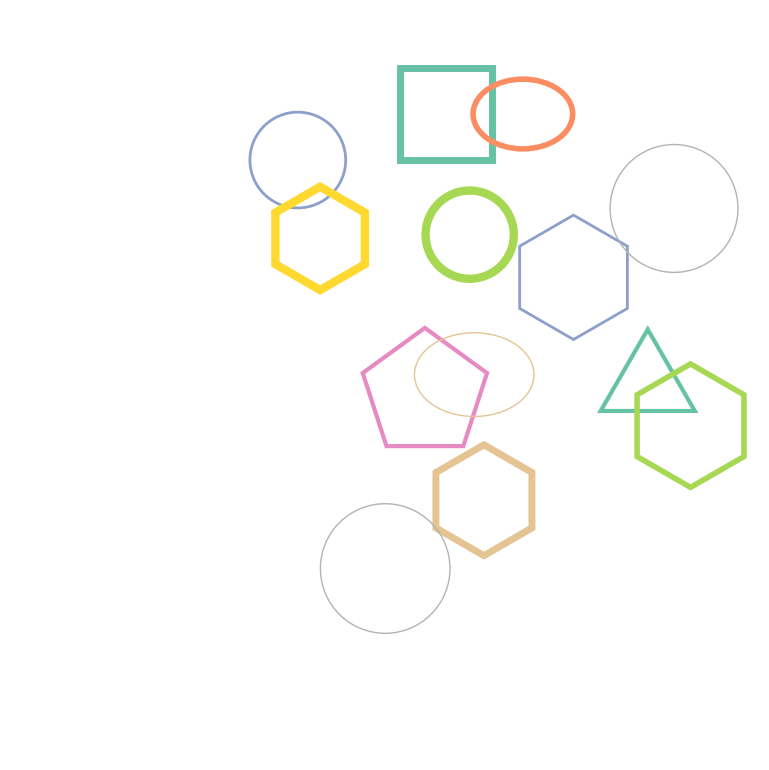[{"shape": "square", "thickness": 2.5, "radius": 0.3, "center": [0.579, 0.852]}, {"shape": "triangle", "thickness": 1.5, "radius": 0.35, "center": [0.841, 0.502]}, {"shape": "oval", "thickness": 2, "radius": 0.32, "center": [0.679, 0.852]}, {"shape": "circle", "thickness": 1, "radius": 0.31, "center": [0.387, 0.792]}, {"shape": "hexagon", "thickness": 1, "radius": 0.4, "center": [0.745, 0.64]}, {"shape": "pentagon", "thickness": 1.5, "radius": 0.42, "center": [0.552, 0.489]}, {"shape": "circle", "thickness": 3, "radius": 0.29, "center": [0.61, 0.695]}, {"shape": "hexagon", "thickness": 2, "radius": 0.4, "center": [0.897, 0.447]}, {"shape": "hexagon", "thickness": 3, "radius": 0.34, "center": [0.416, 0.69]}, {"shape": "oval", "thickness": 0.5, "radius": 0.39, "center": [0.616, 0.513]}, {"shape": "hexagon", "thickness": 2.5, "radius": 0.36, "center": [0.628, 0.35]}, {"shape": "circle", "thickness": 0.5, "radius": 0.42, "center": [0.5, 0.262]}, {"shape": "circle", "thickness": 0.5, "radius": 0.42, "center": [0.875, 0.729]}]